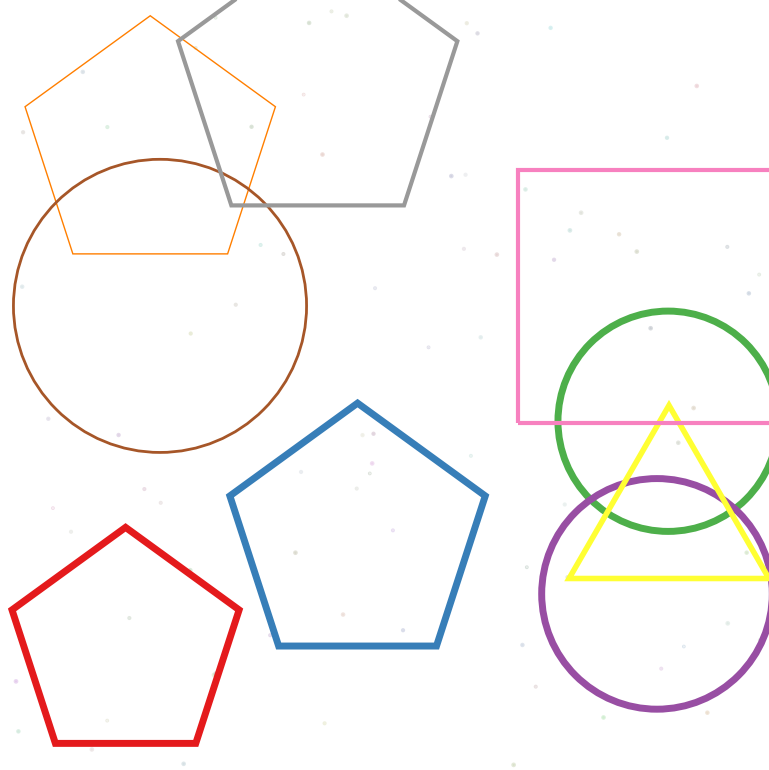[{"shape": "pentagon", "thickness": 2.5, "radius": 0.78, "center": [0.163, 0.16]}, {"shape": "pentagon", "thickness": 2.5, "radius": 0.87, "center": [0.464, 0.302]}, {"shape": "circle", "thickness": 2.5, "radius": 0.72, "center": [0.868, 0.453]}, {"shape": "circle", "thickness": 2.5, "radius": 0.75, "center": [0.853, 0.229]}, {"shape": "pentagon", "thickness": 0.5, "radius": 0.85, "center": [0.195, 0.809]}, {"shape": "triangle", "thickness": 2, "radius": 0.75, "center": [0.869, 0.324]}, {"shape": "circle", "thickness": 1, "radius": 0.95, "center": [0.208, 0.603]}, {"shape": "square", "thickness": 1.5, "radius": 0.82, "center": [0.837, 0.615]}, {"shape": "pentagon", "thickness": 1.5, "radius": 0.95, "center": [0.413, 0.888]}]